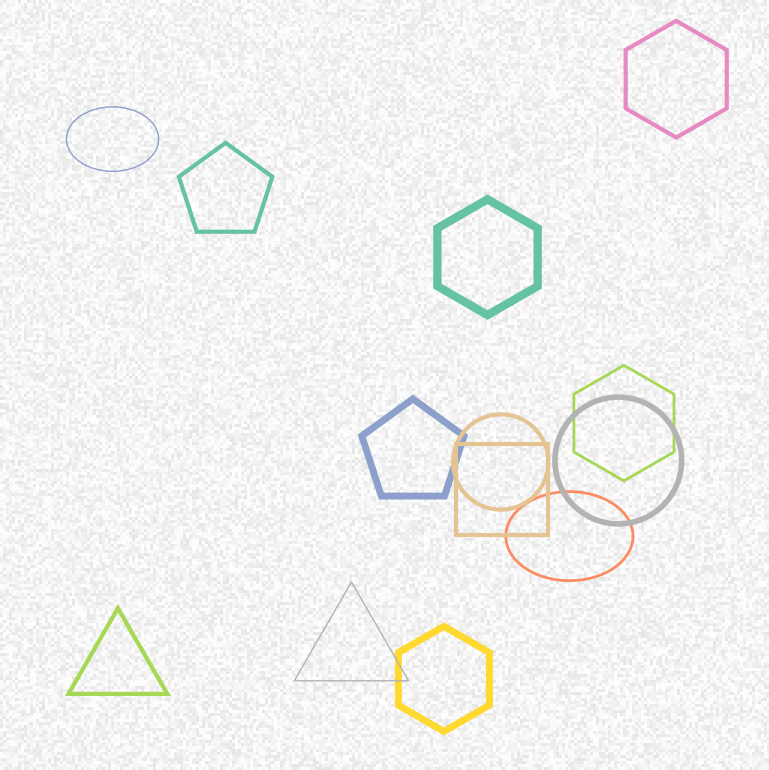[{"shape": "hexagon", "thickness": 3, "radius": 0.38, "center": [0.633, 0.666]}, {"shape": "pentagon", "thickness": 1.5, "radius": 0.32, "center": [0.293, 0.751]}, {"shape": "oval", "thickness": 1, "radius": 0.41, "center": [0.739, 0.304]}, {"shape": "oval", "thickness": 0.5, "radius": 0.3, "center": [0.146, 0.819]}, {"shape": "pentagon", "thickness": 2.5, "radius": 0.35, "center": [0.536, 0.412]}, {"shape": "hexagon", "thickness": 1.5, "radius": 0.38, "center": [0.878, 0.897]}, {"shape": "hexagon", "thickness": 1, "radius": 0.38, "center": [0.81, 0.451]}, {"shape": "triangle", "thickness": 1.5, "radius": 0.37, "center": [0.153, 0.136]}, {"shape": "hexagon", "thickness": 2.5, "radius": 0.34, "center": [0.577, 0.118]}, {"shape": "square", "thickness": 1.5, "radius": 0.3, "center": [0.652, 0.364]}, {"shape": "circle", "thickness": 1.5, "radius": 0.31, "center": [0.65, 0.4]}, {"shape": "triangle", "thickness": 0.5, "radius": 0.43, "center": [0.456, 0.159]}, {"shape": "circle", "thickness": 2, "radius": 0.41, "center": [0.803, 0.402]}]